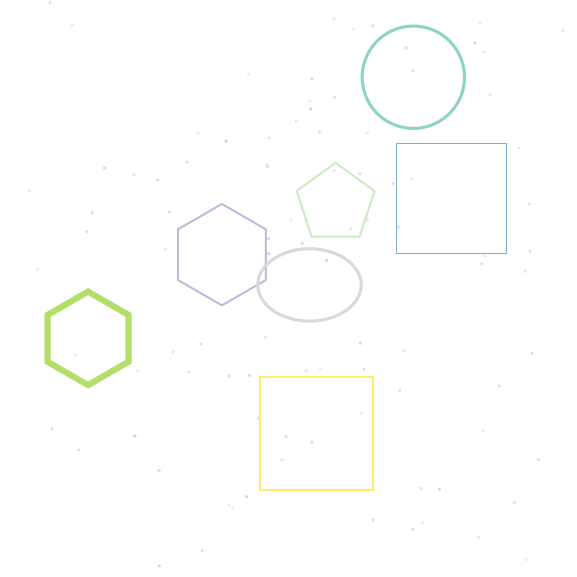[{"shape": "circle", "thickness": 1.5, "radius": 0.44, "center": [0.716, 0.865]}, {"shape": "hexagon", "thickness": 1, "radius": 0.44, "center": [0.384, 0.558]}, {"shape": "square", "thickness": 0.5, "radius": 0.48, "center": [0.781, 0.657]}, {"shape": "hexagon", "thickness": 3, "radius": 0.4, "center": [0.152, 0.413]}, {"shape": "oval", "thickness": 1.5, "radius": 0.45, "center": [0.536, 0.506]}, {"shape": "pentagon", "thickness": 1, "radius": 0.35, "center": [0.581, 0.647]}, {"shape": "square", "thickness": 1, "radius": 0.49, "center": [0.548, 0.249]}]